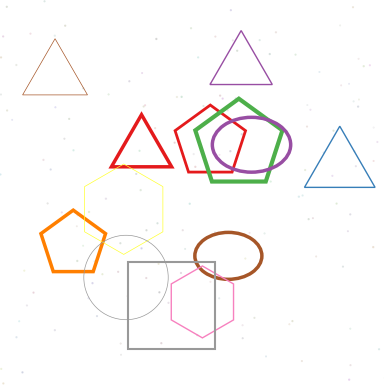[{"shape": "triangle", "thickness": 2.5, "radius": 0.45, "center": [0.368, 0.612]}, {"shape": "pentagon", "thickness": 2, "radius": 0.48, "center": [0.546, 0.631]}, {"shape": "triangle", "thickness": 1, "radius": 0.53, "center": [0.883, 0.566]}, {"shape": "pentagon", "thickness": 3, "radius": 0.59, "center": [0.62, 0.625]}, {"shape": "oval", "thickness": 2.5, "radius": 0.51, "center": [0.653, 0.624]}, {"shape": "triangle", "thickness": 1, "radius": 0.47, "center": [0.626, 0.827]}, {"shape": "pentagon", "thickness": 2.5, "radius": 0.44, "center": [0.19, 0.366]}, {"shape": "hexagon", "thickness": 0.5, "radius": 0.59, "center": [0.321, 0.457]}, {"shape": "oval", "thickness": 2.5, "radius": 0.44, "center": [0.593, 0.335]}, {"shape": "triangle", "thickness": 0.5, "radius": 0.49, "center": [0.143, 0.802]}, {"shape": "hexagon", "thickness": 1, "radius": 0.47, "center": [0.526, 0.216]}, {"shape": "circle", "thickness": 0.5, "radius": 0.55, "center": [0.327, 0.279]}, {"shape": "square", "thickness": 1.5, "radius": 0.57, "center": [0.445, 0.207]}]